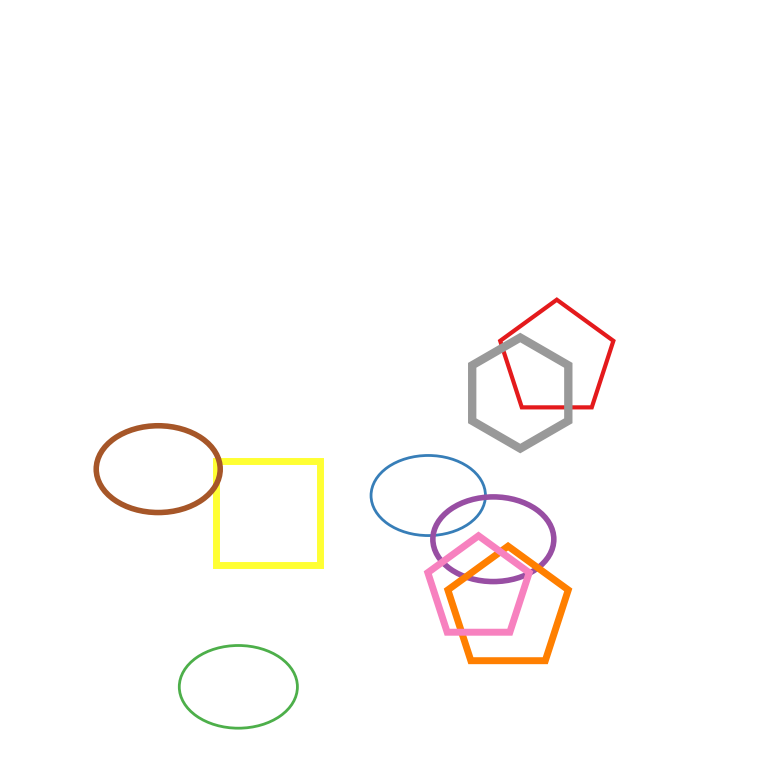[{"shape": "pentagon", "thickness": 1.5, "radius": 0.39, "center": [0.723, 0.533]}, {"shape": "oval", "thickness": 1, "radius": 0.37, "center": [0.556, 0.356]}, {"shape": "oval", "thickness": 1, "radius": 0.38, "center": [0.31, 0.108]}, {"shape": "oval", "thickness": 2, "radius": 0.39, "center": [0.641, 0.3]}, {"shape": "pentagon", "thickness": 2.5, "radius": 0.41, "center": [0.66, 0.208]}, {"shape": "square", "thickness": 2.5, "radius": 0.34, "center": [0.348, 0.334]}, {"shape": "oval", "thickness": 2, "radius": 0.4, "center": [0.205, 0.391]}, {"shape": "pentagon", "thickness": 2.5, "radius": 0.35, "center": [0.621, 0.235]}, {"shape": "hexagon", "thickness": 3, "radius": 0.36, "center": [0.676, 0.49]}]